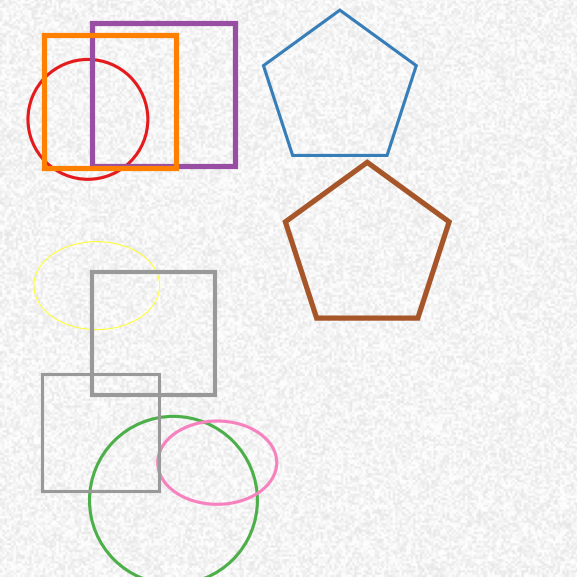[{"shape": "circle", "thickness": 1.5, "radius": 0.52, "center": [0.152, 0.792]}, {"shape": "pentagon", "thickness": 1.5, "radius": 0.7, "center": [0.589, 0.843]}, {"shape": "circle", "thickness": 1.5, "radius": 0.73, "center": [0.3, 0.133]}, {"shape": "square", "thickness": 2.5, "radius": 0.62, "center": [0.283, 0.835]}, {"shape": "square", "thickness": 2.5, "radius": 0.57, "center": [0.19, 0.823]}, {"shape": "oval", "thickness": 0.5, "radius": 0.54, "center": [0.168, 0.505]}, {"shape": "pentagon", "thickness": 2.5, "radius": 0.75, "center": [0.636, 0.569]}, {"shape": "oval", "thickness": 1.5, "radius": 0.52, "center": [0.376, 0.198]}, {"shape": "square", "thickness": 2, "radius": 0.53, "center": [0.266, 0.421]}, {"shape": "square", "thickness": 1.5, "radius": 0.51, "center": [0.174, 0.25]}]